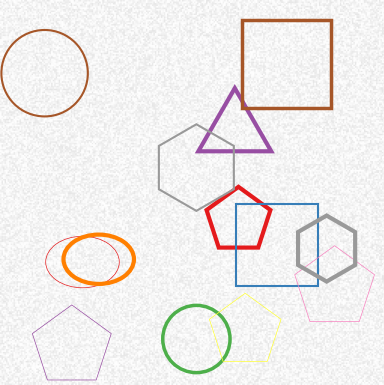[{"shape": "oval", "thickness": 0.5, "radius": 0.48, "center": [0.214, 0.319]}, {"shape": "pentagon", "thickness": 3, "radius": 0.44, "center": [0.619, 0.427]}, {"shape": "square", "thickness": 1.5, "radius": 0.53, "center": [0.719, 0.363]}, {"shape": "circle", "thickness": 2.5, "radius": 0.44, "center": [0.51, 0.119]}, {"shape": "triangle", "thickness": 3, "radius": 0.55, "center": [0.61, 0.662]}, {"shape": "pentagon", "thickness": 0.5, "radius": 0.54, "center": [0.186, 0.1]}, {"shape": "oval", "thickness": 3, "radius": 0.46, "center": [0.256, 0.327]}, {"shape": "pentagon", "thickness": 0.5, "radius": 0.49, "center": [0.637, 0.14]}, {"shape": "square", "thickness": 2.5, "radius": 0.57, "center": [0.744, 0.834]}, {"shape": "circle", "thickness": 1.5, "radius": 0.56, "center": [0.116, 0.81]}, {"shape": "pentagon", "thickness": 0.5, "radius": 0.54, "center": [0.869, 0.253]}, {"shape": "hexagon", "thickness": 1.5, "radius": 0.56, "center": [0.51, 0.565]}, {"shape": "hexagon", "thickness": 3, "radius": 0.43, "center": [0.848, 0.354]}]